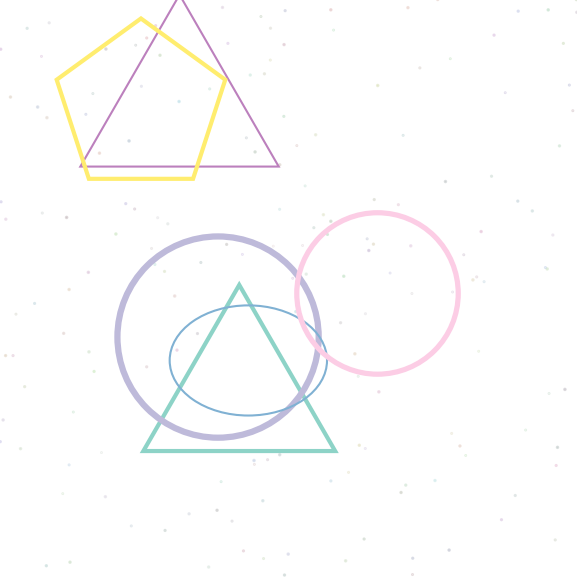[{"shape": "triangle", "thickness": 2, "radius": 0.96, "center": [0.414, 0.314]}, {"shape": "circle", "thickness": 3, "radius": 0.87, "center": [0.378, 0.415]}, {"shape": "oval", "thickness": 1, "radius": 0.68, "center": [0.43, 0.375]}, {"shape": "circle", "thickness": 2.5, "radius": 0.7, "center": [0.654, 0.491]}, {"shape": "triangle", "thickness": 1, "radius": 0.99, "center": [0.311, 0.81]}, {"shape": "pentagon", "thickness": 2, "radius": 0.77, "center": [0.244, 0.814]}]